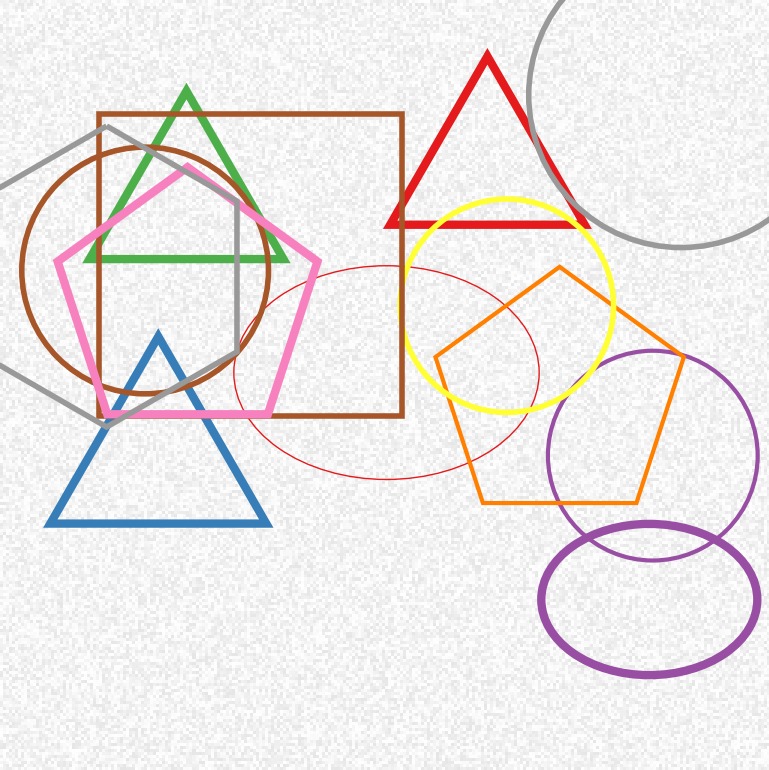[{"shape": "oval", "thickness": 0.5, "radius": 0.99, "center": [0.502, 0.516]}, {"shape": "triangle", "thickness": 3, "radius": 0.73, "center": [0.633, 0.781]}, {"shape": "triangle", "thickness": 3, "radius": 0.81, "center": [0.206, 0.401]}, {"shape": "triangle", "thickness": 3, "radius": 0.73, "center": [0.242, 0.736]}, {"shape": "oval", "thickness": 3, "radius": 0.7, "center": [0.843, 0.221]}, {"shape": "circle", "thickness": 1.5, "radius": 0.68, "center": [0.848, 0.408]}, {"shape": "pentagon", "thickness": 1.5, "radius": 0.85, "center": [0.727, 0.484]}, {"shape": "circle", "thickness": 2, "radius": 0.69, "center": [0.658, 0.603]}, {"shape": "square", "thickness": 2, "radius": 0.98, "center": [0.325, 0.656]}, {"shape": "circle", "thickness": 2, "radius": 0.8, "center": [0.188, 0.649]}, {"shape": "pentagon", "thickness": 3, "radius": 0.89, "center": [0.244, 0.606]}, {"shape": "circle", "thickness": 2, "radius": 0.99, "center": [0.885, 0.876]}, {"shape": "hexagon", "thickness": 2, "radius": 0.98, "center": [0.139, 0.641]}]